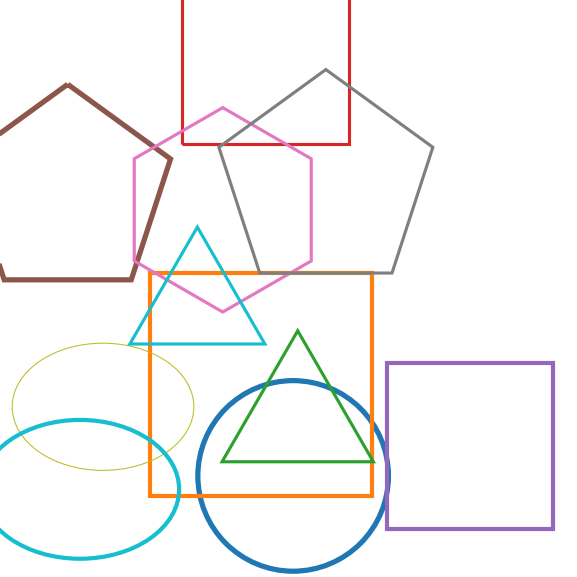[{"shape": "circle", "thickness": 2.5, "radius": 0.83, "center": [0.508, 0.175]}, {"shape": "square", "thickness": 2, "radius": 0.96, "center": [0.452, 0.334]}, {"shape": "triangle", "thickness": 1.5, "radius": 0.76, "center": [0.516, 0.275]}, {"shape": "square", "thickness": 1.5, "radius": 0.72, "center": [0.459, 0.894]}, {"shape": "square", "thickness": 2, "radius": 0.72, "center": [0.814, 0.227]}, {"shape": "pentagon", "thickness": 2.5, "radius": 0.94, "center": [0.117, 0.666]}, {"shape": "hexagon", "thickness": 1.5, "radius": 0.88, "center": [0.386, 0.636]}, {"shape": "pentagon", "thickness": 1.5, "radius": 0.97, "center": [0.564, 0.684]}, {"shape": "oval", "thickness": 0.5, "radius": 0.79, "center": [0.178, 0.295]}, {"shape": "oval", "thickness": 2, "radius": 0.86, "center": [0.138, 0.152]}, {"shape": "triangle", "thickness": 1.5, "radius": 0.67, "center": [0.342, 0.471]}]